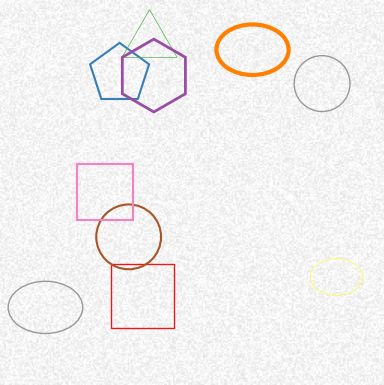[{"shape": "square", "thickness": 1, "radius": 0.41, "center": [0.37, 0.232]}, {"shape": "pentagon", "thickness": 1.5, "radius": 0.4, "center": [0.311, 0.808]}, {"shape": "triangle", "thickness": 0.5, "radius": 0.41, "center": [0.389, 0.892]}, {"shape": "hexagon", "thickness": 2, "radius": 0.47, "center": [0.4, 0.804]}, {"shape": "oval", "thickness": 3, "radius": 0.47, "center": [0.656, 0.871]}, {"shape": "oval", "thickness": 0.5, "radius": 0.34, "center": [0.874, 0.28]}, {"shape": "circle", "thickness": 1.5, "radius": 0.42, "center": [0.334, 0.385]}, {"shape": "square", "thickness": 1.5, "radius": 0.36, "center": [0.273, 0.5]}, {"shape": "oval", "thickness": 1, "radius": 0.48, "center": [0.118, 0.202]}, {"shape": "circle", "thickness": 1, "radius": 0.36, "center": [0.837, 0.783]}]